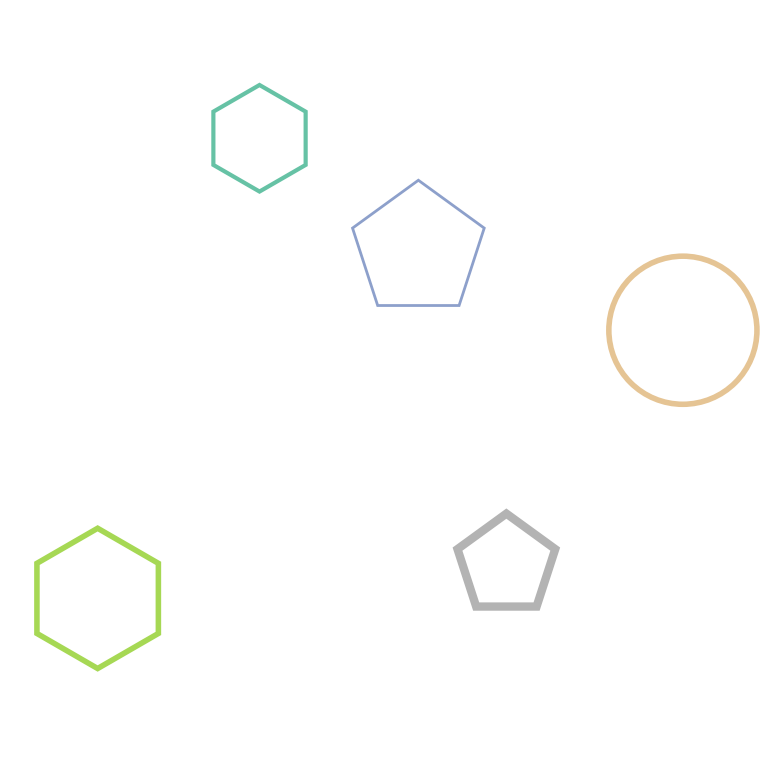[{"shape": "hexagon", "thickness": 1.5, "radius": 0.35, "center": [0.337, 0.82]}, {"shape": "pentagon", "thickness": 1, "radius": 0.45, "center": [0.543, 0.676]}, {"shape": "hexagon", "thickness": 2, "radius": 0.46, "center": [0.127, 0.223]}, {"shape": "circle", "thickness": 2, "radius": 0.48, "center": [0.887, 0.571]}, {"shape": "pentagon", "thickness": 3, "radius": 0.33, "center": [0.658, 0.266]}]